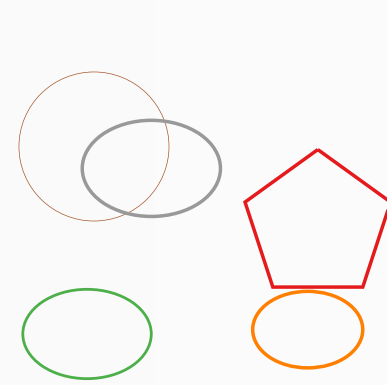[{"shape": "pentagon", "thickness": 2.5, "radius": 0.99, "center": [0.82, 0.414]}, {"shape": "oval", "thickness": 2, "radius": 0.83, "center": [0.225, 0.132]}, {"shape": "oval", "thickness": 2.5, "radius": 0.71, "center": [0.794, 0.144]}, {"shape": "circle", "thickness": 0.5, "radius": 0.97, "center": [0.243, 0.62]}, {"shape": "oval", "thickness": 2.5, "radius": 0.89, "center": [0.391, 0.563]}]